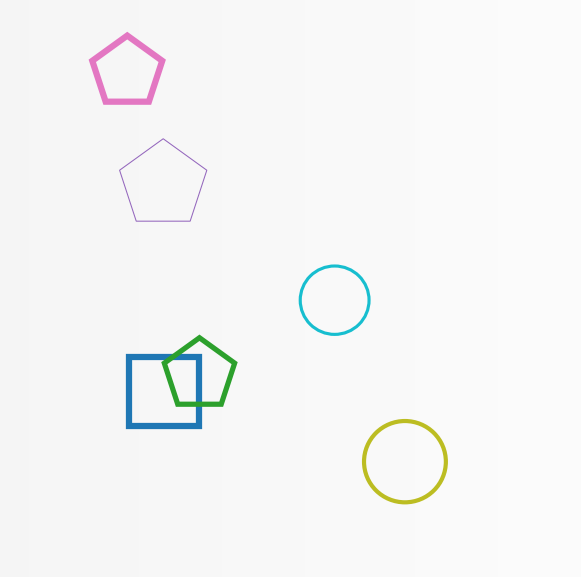[{"shape": "square", "thickness": 3, "radius": 0.3, "center": [0.282, 0.321]}, {"shape": "pentagon", "thickness": 2.5, "radius": 0.32, "center": [0.343, 0.351]}, {"shape": "pentagon", "thickness": 0.5, "radius": 0.39, "center": [0.281, 0.68]}, {"shape": "pentagon", "thickness": 3, "radius": 0.32, "center": [0.219, 0.874]}, {"shape": "circle", "thickness": 2, "radius": 0.35, "center": [0.697, 0.2]}, {"shape": "circle", "thickness": 1.5, "radius": 0.3, "center": [0.576, 0.479]}]